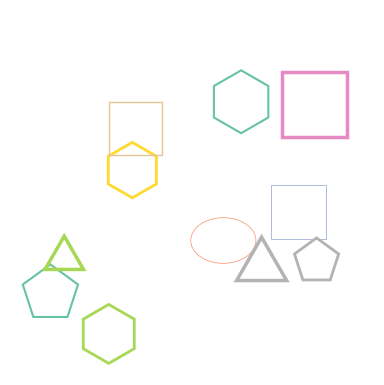[{"shape": "hexagon", "thickness": 1.5, "radius": 0.41, "center": [0.626, 0.736]}, {"shape": "pentagon", "thickness": 1.5, "radius": 0.38, "center": [0.131, 0.238]}, {"shape": "oval", "thickness": 0.5, "radius": 0.42, "center": [0.58, 0.375]}, {"shape": "square", "thickness": 0.5, "radius": 0.35, "center": [0.775, 0.449]}, {"shape": "square", "thickness": 2.5, "radius": 0.42, "center": [0.817, 0.728]}, {"shape": "hexagon", "thickness": 2, "radius": 0.38, "center": [0.282, 0.133]}, {"shape": "triangle", "thickness": 2.5, "radius": 0.29, "center": [0.167, 0.329]}, {"shape": "hexagon", "thickness": 2, "radius": 0.36, "center": [0.344, 0.558]}, {"shape": "square", "thickness": 1, "radius": 0.34, "center": [0.352, 0.667]}, {"shape": "pentagon", "thickness": 2, "radius": 0.3, "center": [0.822, 0.322]}, {"shape": "triangle", "thickness": 2.5, "radius": 0.37, "center": [0.679, 0.309]}]